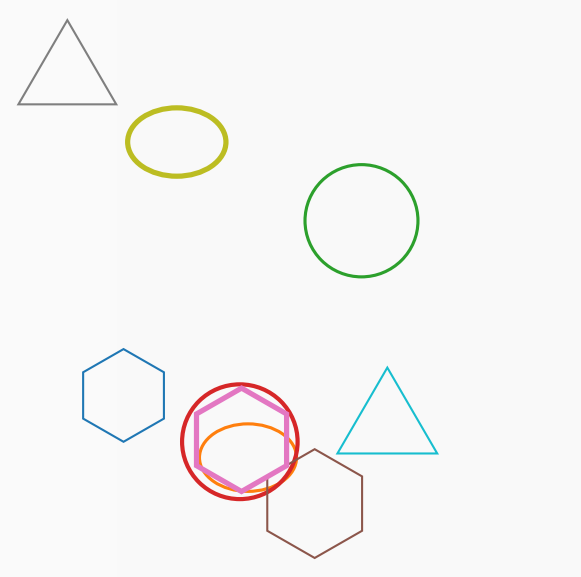[{"shape": "hexagon", "thickness": 1, "radius": 0.4, "center": [0.213, 0.314]}, {"shape": "oval", "thickness": 1.5, "radius": 0.42, "center": [0.427, 0.207]}, {"shape": "circle", "thickness": 1.5, "radius": 0.49, "center": [0.622, 0.617]}, {"shape": "circle", "thickness": 2, "radius": 0.5, "center": [0.413, 0.234]}, {"shape": "hexagon", "thickness": 1, "radius": 0.47, "center": [0.541, 0.127]}, {"shape": "hexagon", "thickness": 2.5, "radius": 0.45, "center": [0.416, 0.238]}, {"shape": "triangle", "thickness": 1, "radius": 0.49, "center": [0.116, 0.867]}, {"shape": "oval", "thickness": 2.5, "radius": 0.42, "center": [0.304, 0.753]}, {"shape": "triangle", "thickness": 1, "radius": 0.5, "center": [0.666, 0.263]}]